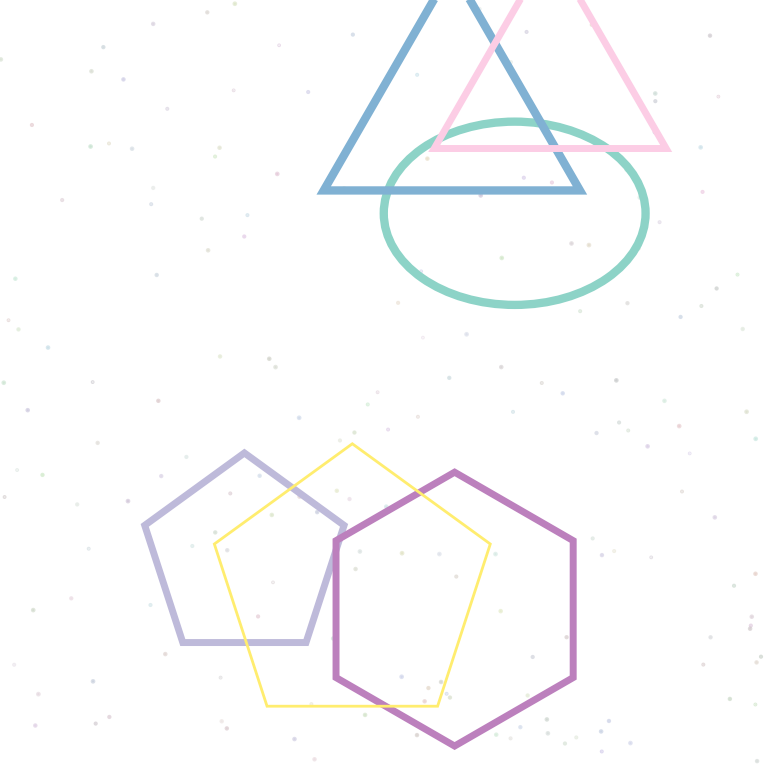[{"shape": "oval", "thickness": 3, "radius": 0.85, "center": [0.668, 0.723]}, {"shape": "pentagon", "thickness": 2.5, "radius": 0.68, "center": [0.317, 0.276]}, {"shape": "triangle", "thickness": 3, "radius": 0.96, "center": [0.587, 0.849]}, {"shape": "triangle", "thickness": 2.5, "radius": 0.87, "center": [0.715, 0.894]}, {"shape": "hexagon", "thickness": 2.5, "radius": 0.89, "center": [0.59, 0.209]}, {"shape": "pentagon", "thickness": 1, "radius": 0.94, "center": [0.458, 0.235]}]